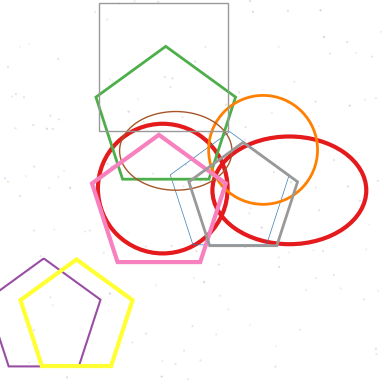[{"shape": "oval", "thickness": 3, "radius": 1.0, "center": [0.752, 0.506]}, {"shape": "circle", "thickness": 3, "radius": 0.84, "center": [0.423, 0.51]}, {"shape": "pentagon", "thickness": 0.5, "radius": 0.81, "center": [0.597, 0.496]}, {"shape": "pentagon", "thickness": 2, "radius": 0.95, "center": [0.431, 0.689]}, {"shape": "pentagon", "thickness": 1.5, "radius": 0.77, "center": [0.114, 0.174]}, {"shape": "circle", "thickness": 2, "radius": 0.71, "center": [0.683, 0.611]}, {"shape": "pentagon", "thickness": 3, "radius": 0.77, "center": [0.199, 0.173]}, {"shape": "oval", "thickness": 1, "radius": 0.73, "center": [0.457, 0.608]}, {"shape": "pentagon", "thickness": 3, "radius": 0.91, "center": [0.413, 0.467]}, {"shape": "pentagon", "thickness": 2, "radius": 0.74, "center": [0.632, 0.482]}, {"shape": "square", "thickness": 1, "radius": 0.84, "center": [0.424, 0.826]}]